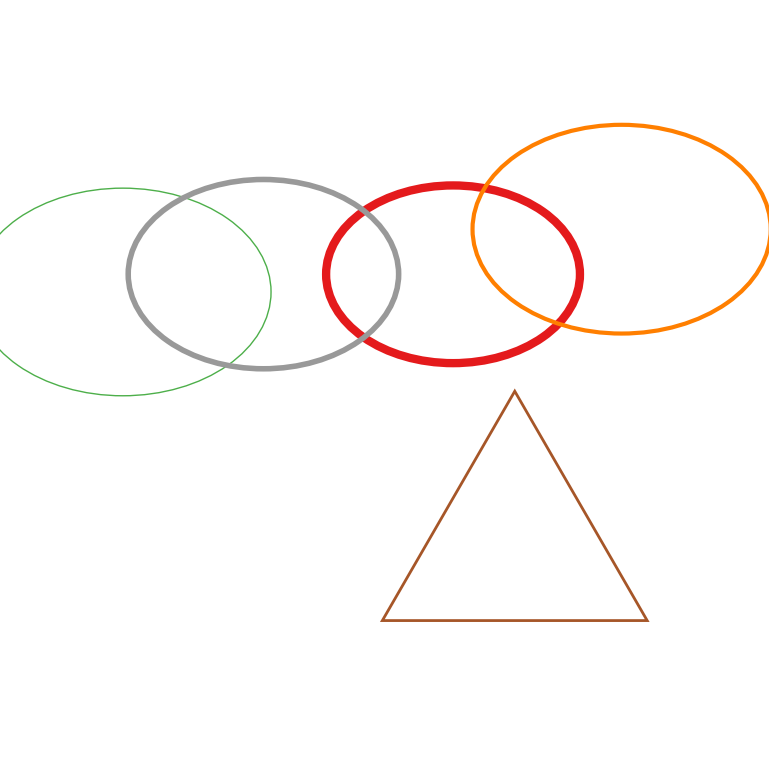[{"shape": "oval", "thickness": 3, "radius": 0.82, "center": [0.588, 0.644]}, {"shape": "oval", "thickness": 0.5, "radius": 0.96, "center": [0.159, 0.621]}, {"shape": "oval", "thickness": 1.5, "radius": 0.97, "center": [0.807, 0.702]}, {"shape": "triangle", "thickness": 1, "radius": 0.99, "center": [0.669, 0.293]}, {"shape": "oval", "thickness": 2, "radius": 0.88, "center": [0.342, 0.644]}]